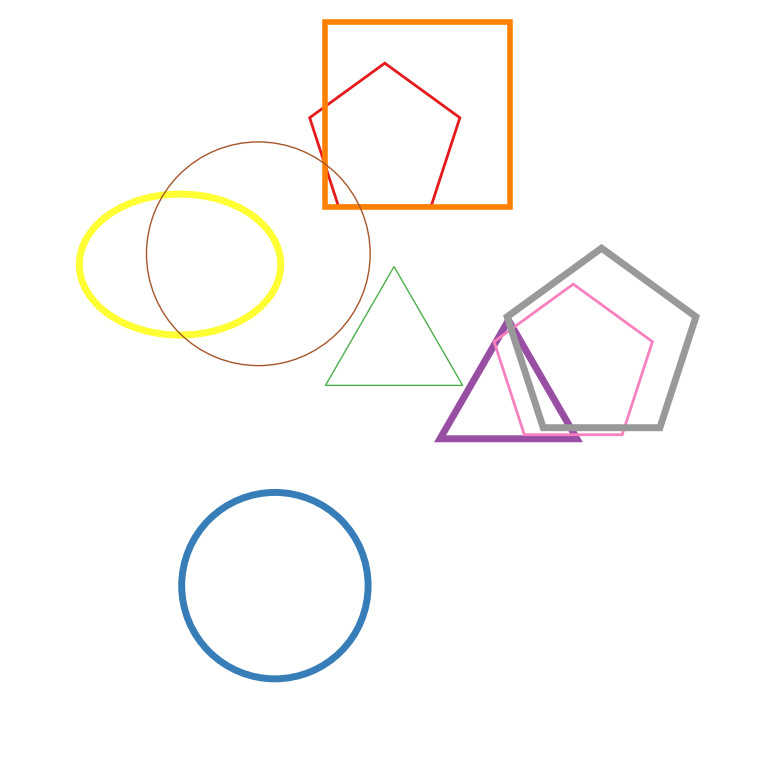[{"shape": "pentagon", "thickness": 1, "radius": 0.51, "center": [0.5, 0.815]}, {"shape": "circle", "thickness": 2.5, "radius": 0.61, "center": [0.357, 0.239]}, {"shape": "triangle", "thickness": 0.5, "radius": 0.51, "center": [0.512, 0.551]}, {"shape": "triangle", "thickness": 2.5, "radius": 0.51, "center": [0.66, 0.481]}, {"shape": "square", "thickness": 2, "radius": 0.6, "center": [0.542, 0.851]}, {"shape": "oval", "thickness": 2.5, "radius": 0.65, "center": [0.234, 0.656]}, {"shape": "circle", "thickness": 0.5, "radius": 0.73, "center": [0.335, 0.67]}, {"shape": "pentagon", "thickness": 1, "radius": 0.54, "center": [0.744, 0.523]}, {"shape": "pentagon", "thickness": 2.5, "radius": 0.64, "center": [0.781, 0.549]}]